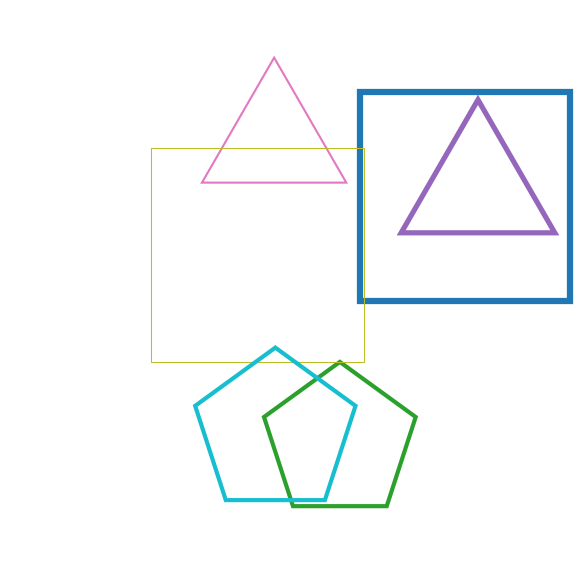[{"shape": "square", "thickness": 3, "radius": 0.91, "center": [0.805, 0.659]}, {"shape": "pentagon", "thickness": 2, "radius": 0.69, "center": [0.588, 0.234]}, {"shape": "triangle", "thickness": 2.5, "radius": 0.77, "center": [0.828, 0.673]}, {"shape": "triangle", "thickness": 1, "radius": 0.72, "center": [0.475, 0.755]}, {"shape": "square", "thickness": 0.5, "radius": 0.93, "center": [0.446, 0.558]}, {"shape": "pentagon", "thickness": 2, "radius": 0.73, "center": [0.477, 0.251]}]